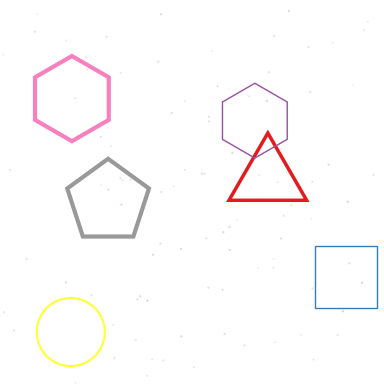[{"shape": "triangle", "thickness": 2.5, "radius": 0.58, "center": [0.696, 0.538]}, {"shape": "square", "thickness": 1, "radius": 0.4, "center": [0.9, 0.281]}, {"shape": "hexagon", "thickness": 1, "radius": 0.49, "center": [0.662, 0.687]}, {"shape": "circle", "thickness": 1.5, "radius": 0.44, "center": [0.184, 0.138]}, {"shape": "hexagon", "thickness": 3, "radius": 0.55, "center": [0.187, 0.744]}, {"shape": "pentagon", "thickness": 3, "radius": 0.56, "center": [0.281, 0.476]}]